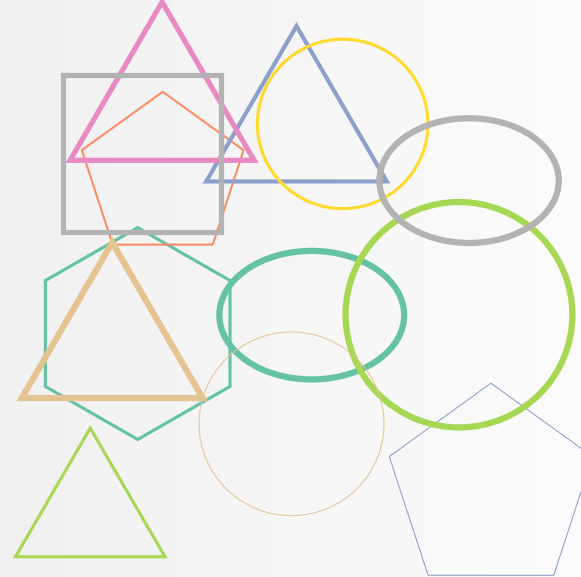[{"shape": "hexagon", "thickness": 1.5, "radius": 0.92, "center": [0.237, 0.422]}, {"shape": "oval", "thickness": 3, "radius": 0.8, "center": [0.536, 0.453]}, {"shape": "pentagon", "thickness": 1, "radius": 0.73, "center": [0.28, 0.694]}, {"shape": "triangle", "thickness": 2, "radius": 0.9, "center": [0.51, 0.775]}, {"shape": "pentagon", "thickness": 0.5, "radius": 0.92, "center": [0.845, 0.152]}, {"shape": "triangle", "thickness": 2.5, "radius": 0.91, "center": [0.279, 0.813]}, {"shape": "triangle", "thickness": 1.5, "radius": 0.74, "center": [0.155, 0.109]}, {"shape": "circle", "thickness": 3, "radius": 0.98, "center": [0.79, 0.454]}, {"shape": "circle", "thickness": 1.5, "radius": 0.73, "center": [0.59, 0.785]}, {"shape": "triangle", "thickness": 3, "radius": 0.9, "center": [0.193, 0.4]}, {"shape": "circle", "thickness": 0.5, "radius": 0.8, "center": [0.502, 0.265]}, {"shape": "oval", "thickness": 3, "radius": 0.77, "center": [0.807, 0.686]}, {"shape": "square", "thickness": 2.5, "radius": 0.68, "center": [0.244, 0.734]}]